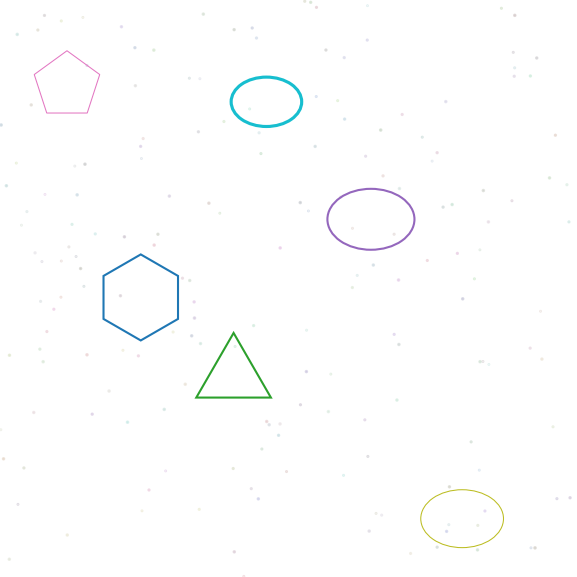[{"shape": "hexagon", "thickness": 1, "radius": 0.37, "center": [0.244, 0.484]}, {"shape": "triangle", "thickness": 1, "radius": 0.37, "center": [0.404, 0.348]}, {"shape": "oval", "thickness": 1, "radius": 0.38, "center": [0.642, 0.619]}, {"shape": "pentagon", "thickness": 0.5, "radius": 0.3, "center": [0.116, 0.852]}, {"shape": "oval", "thickness": 0.5, "radius": 0.36, "center": [0.8, 0.101]}, {"shape": "oval", "thickness": 1.5, "radius": 0.31, "center": [0.461, 0.823]}]